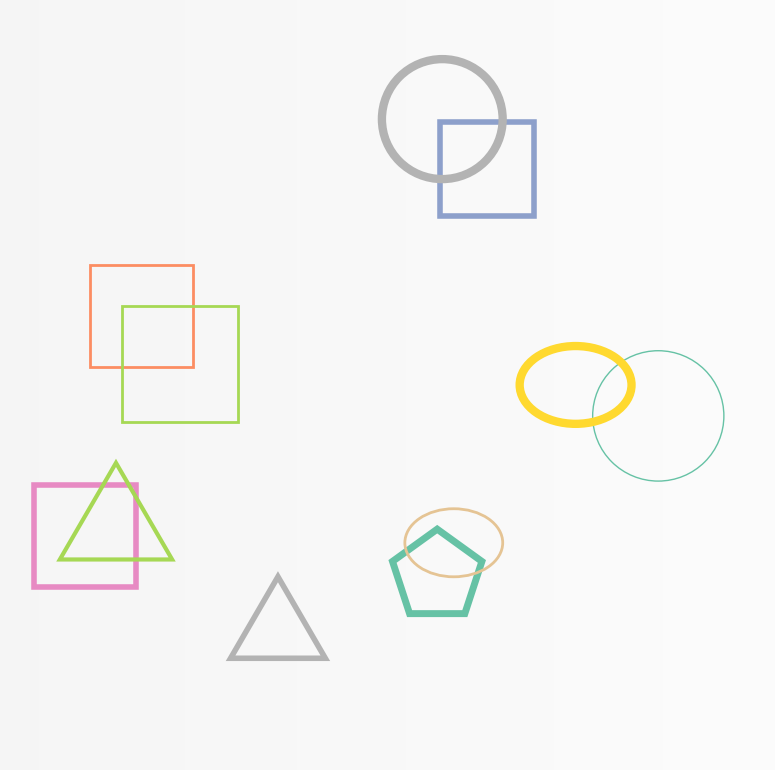[{"shape": "pentagon", "thickness": 2.5, "radius": 0.3, "center": [0.564, 0.252]}, {"shape": "circle", "thickness": 0.5, "radius": 0.42, "center": [0.849, 0.46]}, {"shape": "square", "thickness": 1, "radius": 0.33, "center": [0.183, 0.59]}, {"shape": "square", "thickness": 2, "radius": 0.3, "center": [0.629, 0.78]}, {"shape": "square", "thickness": 2, "radius": 0.33, "center": [0.11, 0.304]}, {"shape": "triangle", "thickness": 1.5, "radius": 0.42, "center": [0.15, 0.315]}, {"shape": "square", "thickness": 1, "radius": 0.38, "center": [0.232, 0.527]}, {"shape": "oval", "thickness": 3, "radius": 0.36, "center": [0.743, 0.5]}, {"shape": "oval", "thickness": 1, "radius": 0.32, "center": [0.586, 0.295]}, {"shape": "triangle", "thickness": 2, "radius": 0.35, "center": [0.359, 0.18]}, {"shape": "circle", "thickness": 3, "radius": 0.39, "center": [0.571, 0.845]}]